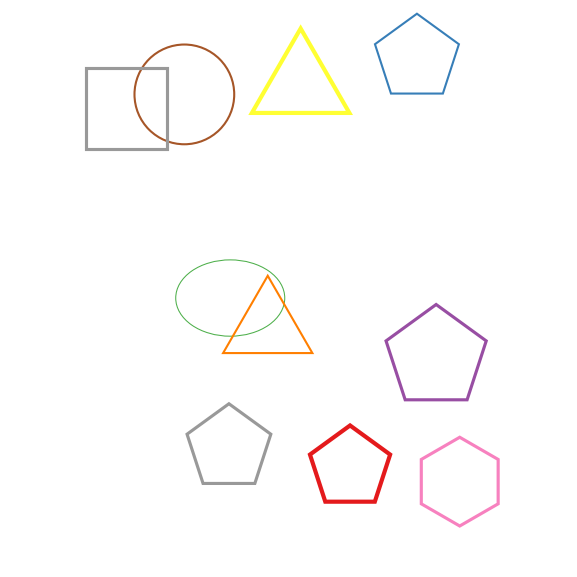[{"shape": "pentagon", "thickness": 2, "radius": 0.36, "center": [0.606, 0.189]}, {"shape": "pentagon", "thickness": 1, "radius": 0.38, "center": [0.722, 0.899]}, {"shape": "oval", "thickness": 0.5, "radius": 0.47, "center": [0.399, 0.483]}, {"shape": "pentagon", "thickness": 1.5, "radius": 0.46, "center": [0.755, 0.381]}, {"shape": "triangle", "thickness": 1, "radius": 0.45, "center": [0.464, 0.432]}, {"shape": "triangle", "thickness": 2, "radius": 0.49, "center": [0.521, 0.852]}, {"shape": "circle", "thickness": 1, "radius": 0.43, "center": [0.319, 0.836]}, {"shape": "hexagon", "thickness": 1.5, "radius": 0.38, "center": [0.796, 0.165]}, {"shape": "square", "thickness": 1.5, "radius": 0.35, "center": [0.219, 0.812]}, {"shape": "pentagon", "thickness": 1.5, "radius": 0.38, "center": [0.396, 0.224]}]